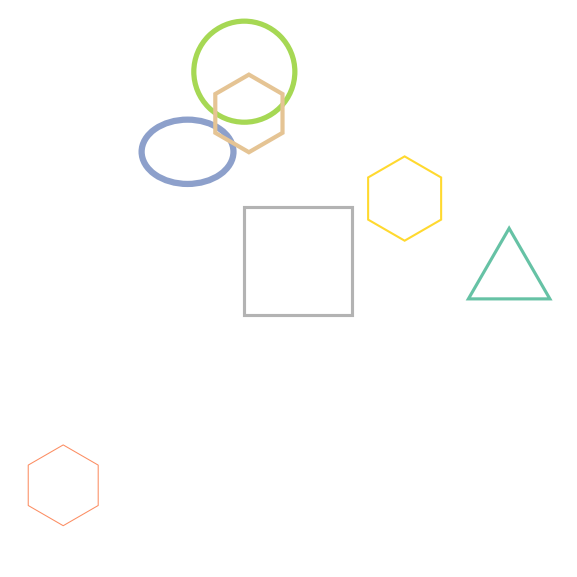[{"shape": "triangle", "thickness": 1.5, "radius": 0.41, "center": [0.882, 0.522]}, {"shape": "hexagon", "thickness": 0.5, "radius": 0.35, "center": [0.109, 0.159]}, {"shape": "oval", "thickness": 3, "radius": 0.4, "center": [0.325, 0.736]}, {"shape": "circle", "thickness": 2.5, "radius": 0.44, "center": [0.423, 0.875]}, {"shape": "hexagon", "thickness": 1, "radius": 0.36, "center": [0.701, 0.655]}, {"shape": "hexagon", "thickness": 2, "radius": 0.34, "center": [0.431, 0.803]}, {"shape": "square", "thickness": 1.5, "radius": 0.47, "center": [0.516, 0.548]}]